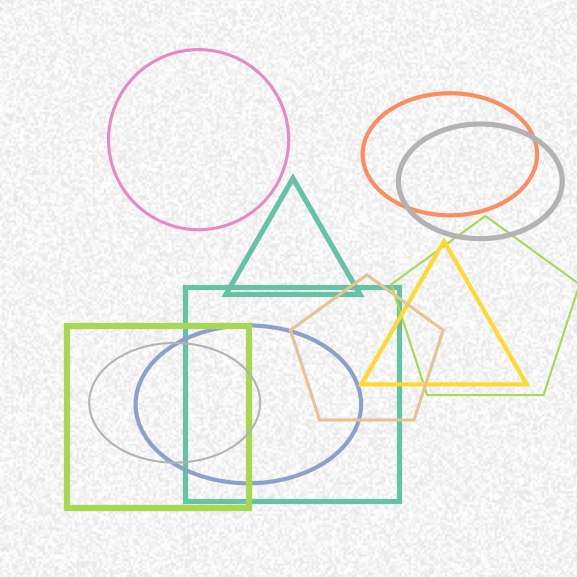[{"shape": "triangle", "thickness": 2.5, "radius": 0.67, "center": [0.507, 0.556]}, {"shape": "square", "thickness": 2.5, "radius": 0.93, "center": [0.506, 0.317]}, {"shape": "oval", "thickness": 2, "radius": 0.76, "center": [0.779, 0.732]}, {"shape": "oval", "thickness": 2, "radius": 0.98, "center": [0.43, 0.299]}, {"shape": "circle", "thickness": 1.5, "radius": 0.78, "center": [0.344, 0.757]}, {"shape": "square", "thickness": 3, "radius": 0.79, "center": [0.273, 0.278]}, {"shape": "pentagon", "thickness": 1, "radius": 0.86, "center": [0.84, 0.454]}, {"shape": "triangle", "thickness": 2, "radius": 0.83, "center": [0.769, 0.416]}, {"shape": "pentagon", "thickness": 1.5, "radius": 0.7, "center": [0.635, 0.384]}, {"shape": "oval", "thickness": 1, "radius": 0.74, "center": [0.302, 0.302]}, {"shape": "oval", "thickness": 2.5, "radius": 0.71, "center": [0.832, 0.685]}]